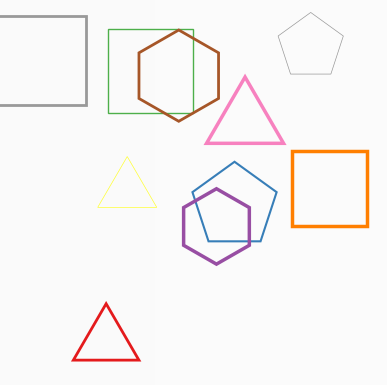[{"shape": "triangle", "thickness": 2, "radius": 0.49, "center": [0.274, 0.113]}, {"shape": "pentagon", "thickness": 1.5, "radius": 0.57, "center": [0.605, 0.466]}, {"shape": "square", "thickness": 1, "radius": 0.55, "center": [0.389, 0.815]}, {"shape": "hexagon", "thickness": 2.5, "radius": 0.49, "center": [0.559, 0.412]}, {"shape": "square", "thickness": 2.5, "radius": 0.49, "center": [0.851, 0.51]}, {"shape": "triangle", "thickness": 0.5, "radius": 0.44, "center": [0.328, 0.505]}, {"shape": "hexagon", "thickness": 2, "radius": 0.59, "center": [0.461, 0.804]}, {"shape": "triangle", "thickness": 2.5, "radius": 0.57, "center": [0.632, 0.685]}, {"shape": "pentagon", "thickness": 0.5, "radius": 0.44, "center": [0.802, 0.879]}, {"shape": "square", "thickness": 2, "radius": 0.58, "center": [0.105, 0.843]}]